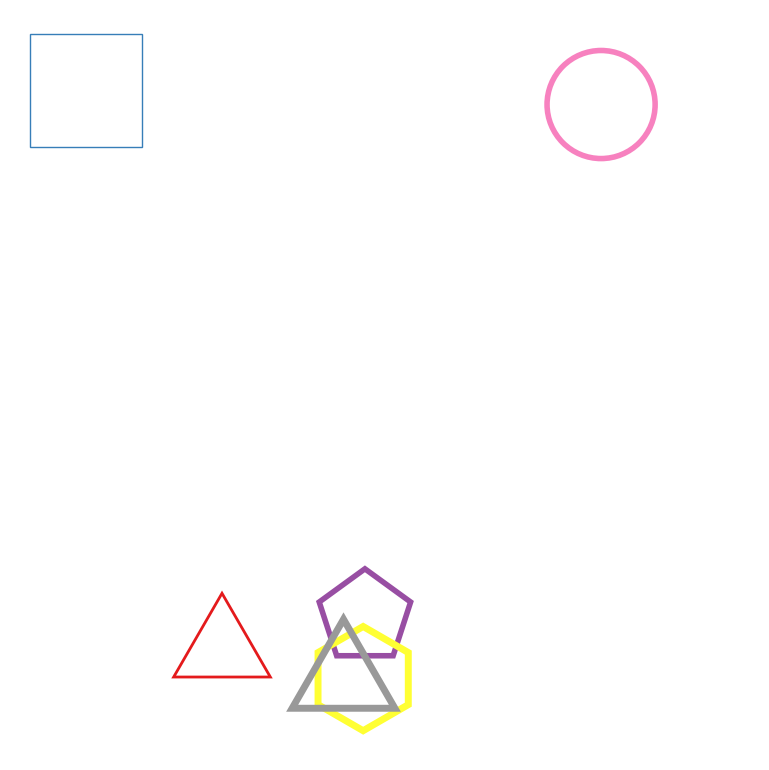[{"shape": "triangle", "thickness": 1, "radius": 0.36, "center": [0.288, 0.157]}, {"shape": "square", "thickness": 0.5, "radius": 0.36, "center": [0.111, 0.882]}, {"shape": "pentagon", "thickness": 2, "radius": 0.31, "center": [0.474, 0.199]}, {"shape": "hexagon", "thickness": 2.5, "radius": 0.34, "center": [0.472, 0.119]}, {"shape": "circle", "thickness": 2, "radius": 0.35, "center": [0.781, 0.864]}, {"shape": "triangle", "thickness": 2.5, "radius": 0.39, "center": [0.446, 0.119]}]